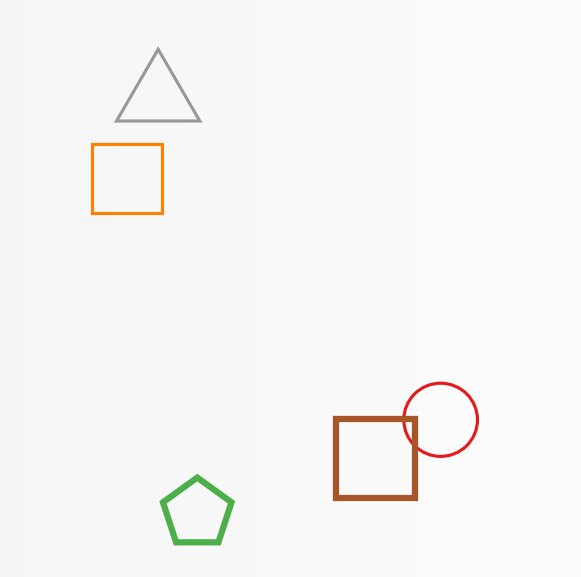[{"shape": "circle", "thickness": 1.5, "radius": 0.32, "center": [0.758, 0.272]}, {"shape": "pentagon", "thickness": 3, "radius": 0.31, "center": [0.339, 0.11]}, {"shape": "square", "thickness": 1.5, "radius": 0.3, "center": [0.218, 0.69]}, {"shape": "square", "thickness": 3, "radius": 0.34, "center": [0.646, 0.206]}, {"shape": "triangle", "thickness": 1.5, "radius": 0.41, "center": [0.272, 0.831]}]